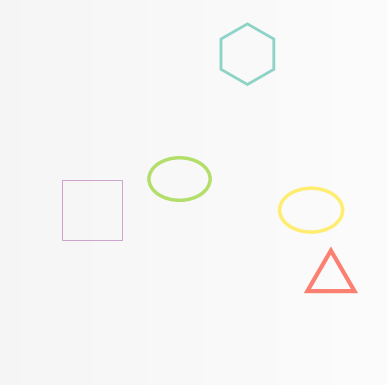[{"shape": "hexagon", "thickness": 2, "radius": 0.39, "center": [0.638, 0.859]}, {"shape": "triangle", "thickness": 3, "radius": 0.35, "center": [0.854, 0.279]}, {"shape": "oval", "thickness": 2.5, "radius": 0.39, "center": [0.463, 0.535]}, {"shape": "square", "thickness": 0.5, "radius": 0.39, "center": [0.238, 0.454]}, {"shape": "oval", "thickness": 2.5, "radius": 0.41, "center": [0.803, 0.454]}]